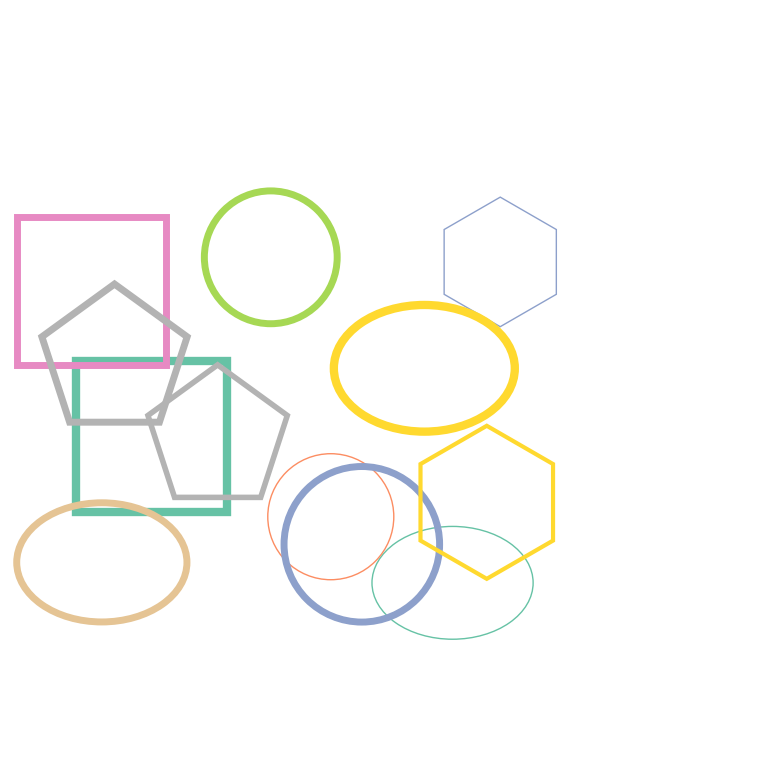[{"shape": "oval", "thickness": 0.5, "radius": 0.52, "center": [0.588, 0.243]}, {"shape": "square", "thickness": 3, "radius": 0.49, "center": [0.197, 0.433]}, {"shape": "circle", "thickness": 0.5, "radius": 0.41, "center": [0.43, 0.329]}, {"shape": "hexagon", "thickness": 0.5, "radius": 0.42, "center": [0.65, 0.66]}, {"shape": "circle", "thickness": 2.5, "radius": 0.51, "center": [0.47, 0.293]}, {"shape": "square", "thickness": 2.5, "radius": 0.48, "center": [0.119, 0.622]}, {"shape": "circle", "thickness": 2.5, "radius": 0.43, "center": [0.352, 0.666]}, {"shape": "oval", "thickness": 3, "radius": 0.59, "center": [0.551, 0.522]}, {"shape": "hexagon", "thickness": 1.5, "radius": 0.5, "center": [0.632, 0.348]}, {"shape": "oval", "thickness": 2.5, "radius": 0.55, "center": [0.132, 0.27]}, {"shape": "pentagon", "thickness": 2.5, "radius": 0.5, "center": [0.149, 0.532]}, {"shape": "pentagon", "thickness": 2, "radius": 0.48, "center": [0.283, 0.431]}]